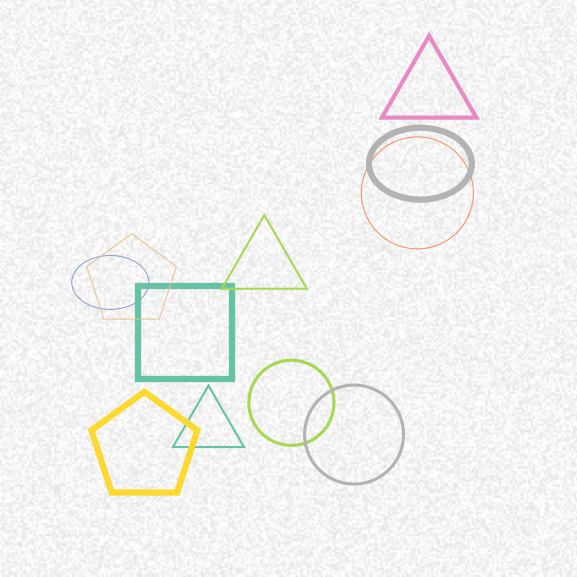[{"shape": "square", "thickness": 3, "radius": 0.41, "center": [0.32, 0.423]}, {"shape": "triangle", "thickness": 1, "radius": 0.35, "center": [0.361, 0.261]}, {"shape": "circle", "thickness": 0.5, "radius": 0.48, "center": [0.723, 0.665]}, {"shape": "oval", "thickness": 0.5, "radius": 0.33, "center": [0.191, 0.51]}, {"shape": "triangle", "thickness": 2, "radius": 0.47, "center": [0.743, 0.843]}, {"shape": "circle", "thickness": 1.5, "radius": 0.37, "center": [0.505, 0.302]}, {"shape": "triangle", "thickness": 1, "radius": 0.43, "center": [0.458, 0.542]}, {"shape": "pentagon", "thickness": 3, "radius": 0.48, "center": [0.25, 0.224]}, {"shape": "pentagon", "thickness": 0.5, "radius": 0.41, "center": [0.228, 0.513]}, {"shape": "oval", "thickness": 3, "radius": 0.45, "center": [0.728, 0.716]}, {"shape": "circle", "thickness": 1.5, "radius": 0.43, "center": [0.613, 0.247]}]